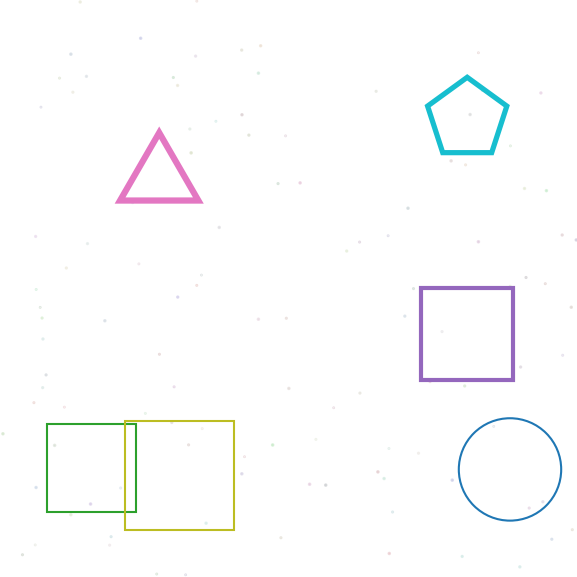[{"shape": "circle", "thickness": 1, "radius": 0.44, "center": [0.883, 0.186]}, {"shape": "square", "thickness": 1, "radius": 0.38, "center": [0.159, 0.189]}, {"shape": "square", "thickness": 2, "radius": 0.4, "center": [0.808, 0.421]}, {"shape": "triangle", "thickness": 3, "radius": 0.39, "center": [0.276, 0.691]}, {"shape": "square", "thickness": 1, "radius": 0.47, "center": [0.311, 0.176]}, {"shape": "pentagon", "thickness": 2.5, "radius": 0.36, "center": [0.809, 0.793]}]